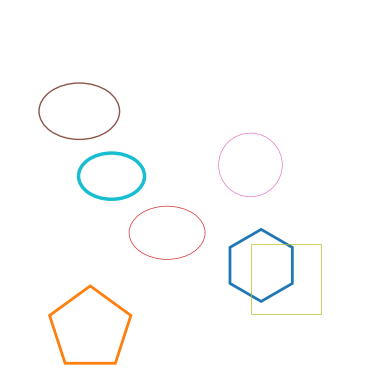[{"shape": "hexagon", "thickness": 2, "radius": 0.47, "center": [0.678, 0.311]}, {"shape": "pentagon", "thickness": 2, "radius": 0.55, "center": [0.234, 0.146]}, {"shape": "oval", "thickness": 0.5, "radius": 0.49, "center": [0.434, 0.395]}, {"shape": "oval", "thickness": 1, "radius": 0.52, "center": [0.206, 0.711]}, {"shape": "circle", "thickness": 0.5, "radius": 0.41, "center": [0.65, 0.572]}, {"shape": "square", "thickness": 0.5, "radius": 0.45, "center": [0.743, 0.275]}, {"shape": "oval", "thickness": 2.5, "radius": 0.43, "center": [0.29, 0.542]}]